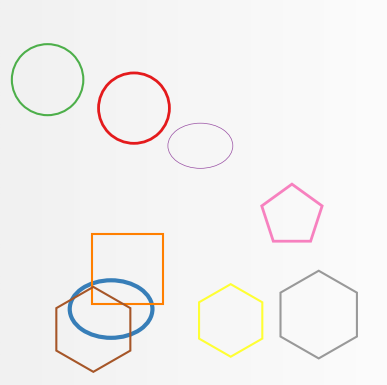[{"shape": "circle", "thickness": 2, "radius": 0.46, "center": [0.346, 0.719]}, {"shape": "oval", "thickness": 3, "radius": 0.53, "center": [0.287, 0.197]}, {"shape": "circle", "thickness": 1.5, "radius": 0.46, "center": [0.123, 0.793]}, {"shape": "oval", "thickness": 0.5, "radius": 0.42, "center": [0.517, 0.621]}, {"shape": "square", "thickness": 1.5, "radius": 0.46, "center": [0.329, 0.302]}, {"shape": "hexagon", "thickness": 1.5, "radius": 0.47, "center": [0.595, 0.168]}, {"shape": "hexagon", "thickness": 1.5, "radius": 0.55, "center": [0.241, 0.145]}, {"shape": "pentagon", "thickness": 2, "radius": 0.41, "center": [0.753, 0.44]}, {"shape": "hexagon", "thickness": 1.5, "radius": 0.57, "center": [0.822, 0.183]}]